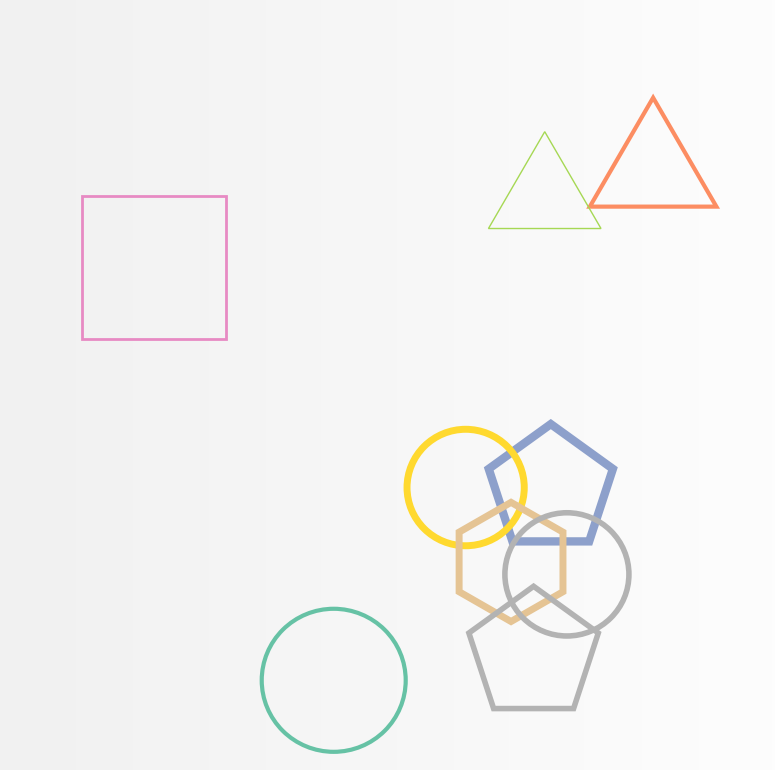[{"shape": "circle", "thickness": 1.5, "radius": 0.46, "center": [0.431, 0.116]}, {"shape": "triangle", "thickness": 1.5, "radius": 0.47, "center": [0.843, 0.779]}, {"shape": "pentagon", "thickness": 3, "radius": 0.42, "center": [0.711, 0.365]}, {"shape": "square", "thickness": 1, "radius": 0.46, "center": [0.199, 0.653]}, {"shape": "triangle", "thickness": 0.5, "radius": 0.42, "center": [0.703, 0.745]}, {"shape": "circle", "thickness": 2.5, "radius": 0.38, "center": [0.601, 0.367]}, {"shape": "hexagon", "thickness": 2.5, "radius": 0.39, "center": [0.659, 0.27]}, {"shape": "pentagon", "thickness": 2, "radius": 0.44, "center": [0.689, 0.151]}, {"shape": "circle", "thickness": 2, "radius": 0.4, "center": [0.731, 0.254]}]